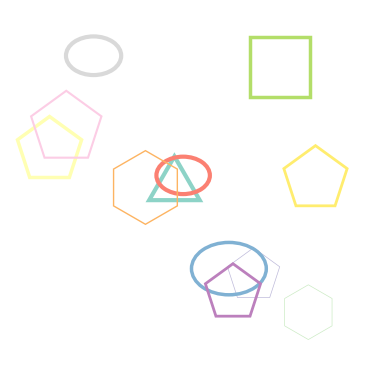[{"shape": "triangle", "thickness": 3, "radius": 0.38, "center": [0.453, 0.518]}, {"shape": "pentagon", "thickness": 2.5, "radius": 0.44, "center": [0.129, 0.61]}, {"shape": "pentagon", "thickness": 0.5, "radius": 0.36, "center": [0.659, 0.285]}, {"shape": "oval", "thickness": 3, "radius": 0.35, "center": [0.476, 0.544]}, {"shape": "oval", "thickness": 2.5, "radius": 0.49, "center": [0.595, 0.302]}, {"shape": "hexagon", "thickness": 1, "radius": 0.48, "center": [0.378, 0.513]}, {"shape": "square", "thickness": 2.5, "radius": 0.39, "center": [0.727, 0.826]}, {"shape": "pentagon", "thickness": 1.5, "radius": 0.48, "center": [0.172, 0.668]}, {"shape": "oval", "thickness": 3, "radius": 0.36, "center": [0.243, 0.855]}, {"shape": "pentagon", "thickness": 2, "radius": 0.38, "center": [0.605, 0.24]}, {"shape": "hexagon", "thickness": 0.5, "radius": 0.36, "center": [0.801, 0.189]}, {"shape": "pentagon", "thickness": 2, "radius": 0.43, "center": [0.819, 0.535]}]